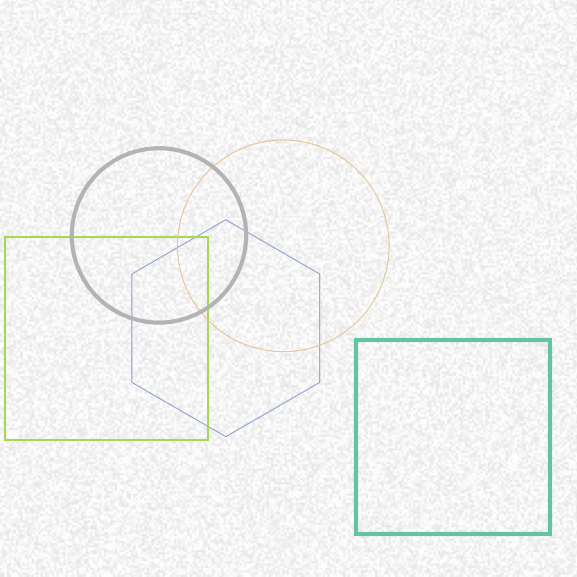[{"shape": "square", "thickness": 2, "radius": 0.84, "center": [0.784, 0.242]}, {"shape": "hexagon", "thickness": 0.5, "radius": 0.94, "center": [0.391, 0.431]}, {"shape": "square", "thickness": 1, "radius": 0.88, "center": [0.184, 0.414]}, {"shape": "circle", "thickness": 0.5, "radius": 0.92, "center": [0.491, 0.573]}, {"shape": "circle", "thickness": 2, "radius": 0.75, "center": [0.275, 0.591]}]